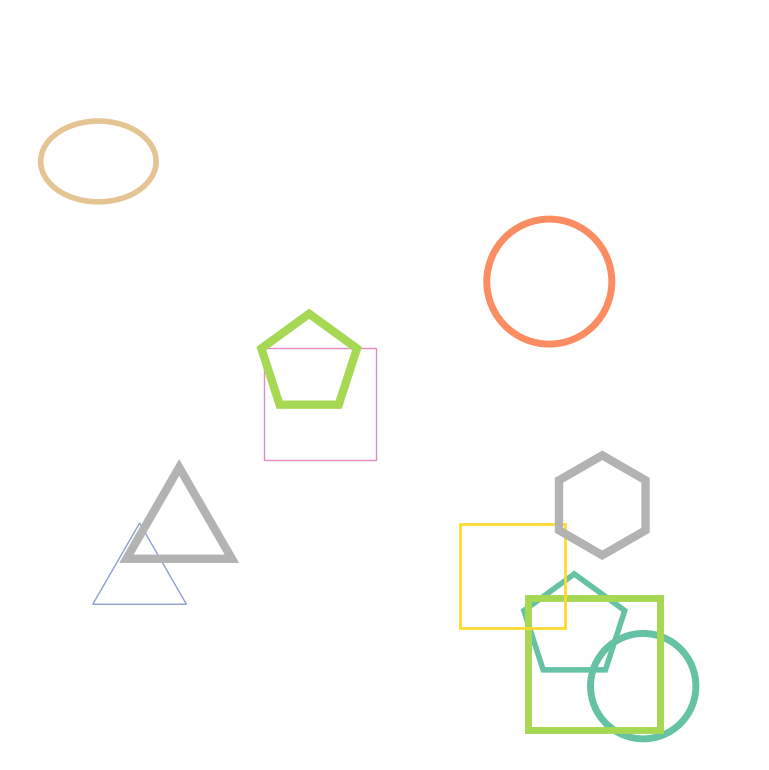[{"shape": "pentagon", "thickness": 2, "radius": 0.34, "center": [0.746, 0.186]}, {"shape": "circle", "thickness": 2.5, "radius": 0.34, "center": [0.835, 0.109]}, {"shape": "circle", "thickness": 2.5, "radius": 0.41, "center": [0.713, 0.634]}, {"shape": "triangle", "thickness": 0.5, "radius": 0.35, "center": [0.181, 0.25]}, {"shape": "square", "thickness": 0.5, "radius": 0.37, "center": [0.416, 0.475]}, {"shape": "square", "thickness": 2.5, "radius": 0.43, "center": [0.771, 0.137]}, {"shape": "pentagon", "thickness": 3, "radius": 0.33, "center": [0.402, 0.527]}, {"shape": "square", "thickness": 1, "radius": 0.34, "center": [0.666, 0.252]}, {"shape": "oval", "thickness": 2, "radius": 0.37, "center": [0.128, 0.79]}, {"shape": "triangle", "thickness": 3, "radius": 0.4, "center": [0.233, 0.314]}, {"shape": "hexagon", "thickness": 3, "radius": 0.32, "center": [0.782, 0.344]}]